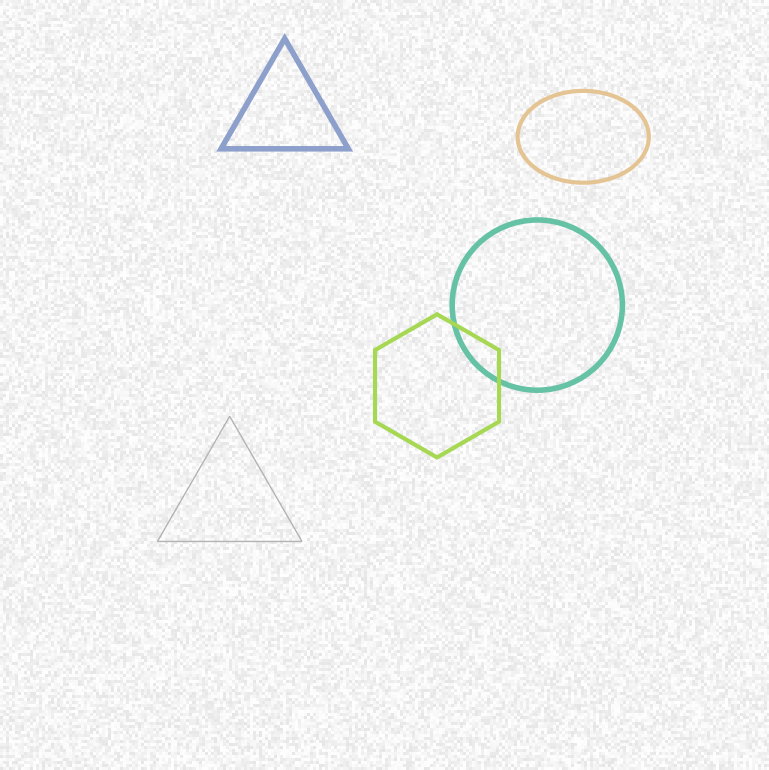[{"shape": "circle", "thickness": 2, "radius": 0.55, "center": [0.698, 0.604]}, {"shape": "triangle", "thickness": 2, "radius": 0.48, "center": [0.37, 0.854]}, {"shape": "hexagon", "thickness": 1.5, "radius": 0.46, "center": [0.568, 0.499]}, {"shape": "oval", "thickness": 1.5, "radius": 0.43, "center": [0.757, 0.822]}, {"shape": "triangle", "thickness": 0.5, "radius": 0.54, "center": [0.298, 0.351]}]